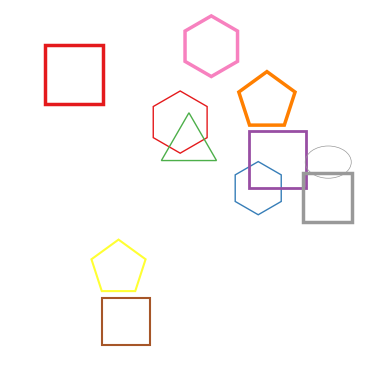[{"shape": "square", "thickness": 2.5, "radius": 0.38, "center": [0.193, 0.807]}, {"shape": "hexagon", "thickness": 1, "radius": 0.4, "center": [0.468, 0.683]}, {"shape": "hexagon", "thickness": 1, "radius": 0.35, "center": [0.671, 0.511]}, {"shape": "triangle", "thickness": 1, "radius": 0.41, "center": [0.491, 0.624]}, {"shape": "square", "thickness": 2, "radius": 0.37, "center": [0.72, 0.585]}, {"shape": "pentagon", "thickness": 2.5, "radius": 0.38, "center": [0.693, 0.737]}, {"shape": "pentagon", "thickness": 1.5, "radius": 0.37, "center": [0.308, 0.304]}, {"shape": "square", "thickness": 1.5, "radius": 0.31, "center": [0.328, 0.164]}, {"shape": "hexagon", "thickness": 2.5, "radius": 0.39, "center": [0.549, 0.88]}, {"shape": "oval", "thickness": 0.5, "radius": 0.3, "center": [0.853, 0.579]}, {"shape": "square", "thickness": 2.5, "radius": 0.32, "center": [0.852, 0.487]}]